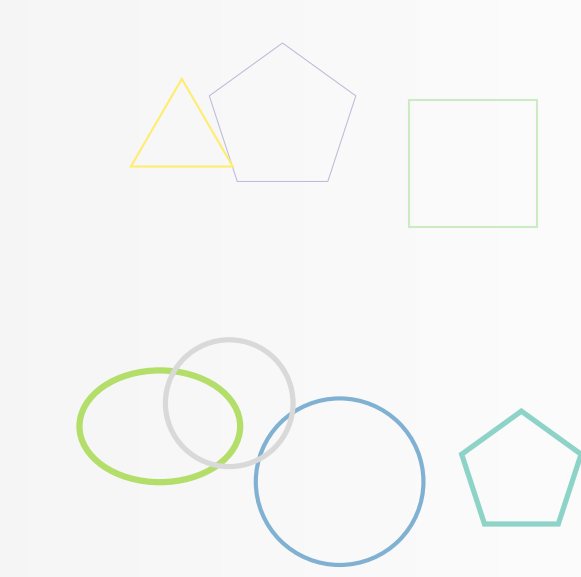[{"shape": "pentagon", "thickness": 2.5, "radius": 0.54, "center": [0.897, 0.179]}, {"shape": "pentagon", "thickness": 0.5, "radius": 0.66, "center": [0.486, 0.792]}, {"shape": "circle", "thickness": 2, "radius": 0.72, "center": [0.584, 0.165]}, {"shape": "oval", "thickness": 3, "radius": 0.69, "center": [0.275, 0.261]}, {"shape": "circle", "thickness": 2.5, "radius": 0.55, "center": [0.394, 0.301]}, {"shape": "square", "thickness": 1, "radius": 0.55, "center": [0.813, 0.715]}, {"shape": "triangle", "thickness": 1, "radius": 0.51, "center": [0.313, 0.761]}]